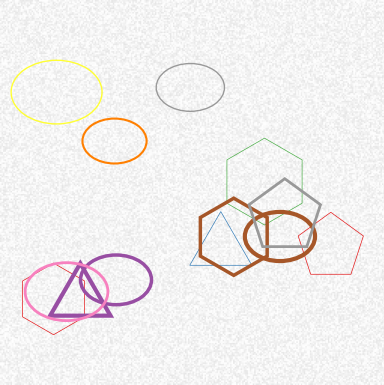[{"shape": "hexagon", "thickness": 0.5, "radius": 0.47, "center": [0.139, 0.224]}, {"shape": "pentagon", "thickness": 0.5, "radius": 0.45, "center": [0.859, 0.36]}, {"shape": "triangle", "thickness": 0.5, "radius": 0.47, "center": [0.573, 0.357]}, {"shape": "hexagon", "thickness": 0.5, "radius": 0.56, "center": [0.687, 0.528]}, {"shape": "oval", "thickness": 2.5, "radius": 0.46, "center": [0.301, 0.273]}, {"shape": "triangle", "thickness": 3, "radius": 0.45, "center": [0.209, 0.225]}, {"shape": "oval", "thickness": 1.5, "radius": 0.42, "center": [0.297, 0.634]}, {"shape": "oval", "thickness": 1, "radius": 0.59, "center": [0.147, 0.761]}, {"shape": "hexagon", "thickness": 2.5, "radius": 0.5, "center": [0.607, 0.385]}, {"shape": "oval", "thickness": 3, "radius": 0.46, "center": [0.727, 0.386]}, {"shape": "oval", "thickness": 2, "radius": 0.54, "center": [0.173, 0.242]}, {"shape": "oval", "thickness": 1, "radius": 0.44, "center": [0.494, 0.773]}, {"shape": "pentagon", "thickness": 2, "radius": 0.49, "center": [0.74, 0.438]}]